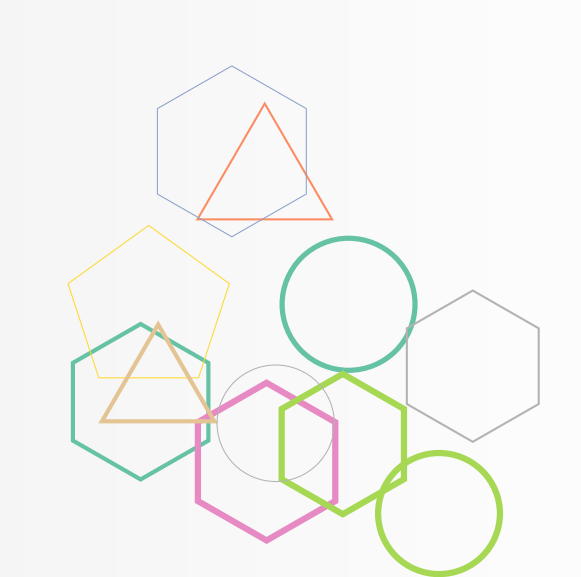[{"shape": "hexagon", "thickness": 2, "radius": 0.67, "center": [0.242, 0.304]}, {"shape": "circle", "thickness": 2.5, "radius": 0.57, "center": [0.6, 0.472]}, {"shape": "triangle", "thickness": 1, "radius": 0.67, "center": [0.455, 0.686]}, {"shape": "hexagon", "thickness": 0.5, "radius": 0.74, "center": [0.399, 0.737]}, {"shape": "hexagon", "thickness": 3, "radius": 0.68, "center": [0.459, 0.2]}, {"shape": "hexagon", "thickness": 3, "radius": 0.61, "center": [0.59, 0.23]}, {"shape": "circle", "thickness": 3, "radius": 0.52, "center": [0.755, 0.11]}, {"shape": "pentagon", "thickness": 0.5, "radius": 0.73, "center": [0.256, 0.463]}, {"shape": "triangle", "thickness": 2, "radius": 0.56, "center": [0.272, 0.325]}, {"shape": "circle", "thickness": 0.5, "radius": 0.5, "center": [0.474, 0.266]}, {"shape": "hexagon", "thickness": 1, "radius": 0.65, "center": [0.813, 0.365]}]